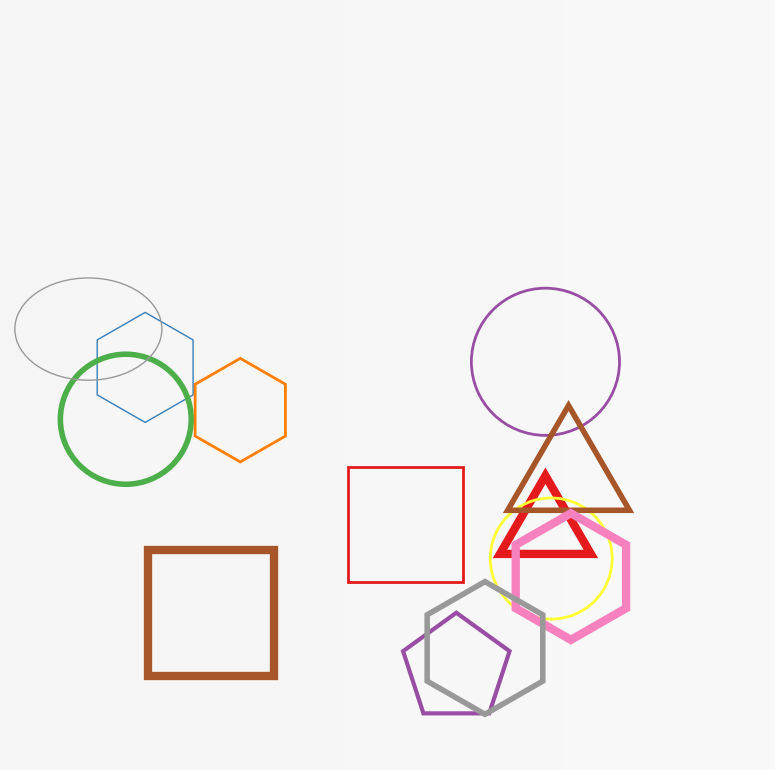[{"shape": "triangle", "thickness": 3, "radius": 0.34, "center": [0.704, 0.314]}, {"shape": "square", "thickness": 1, "radius": 0.37, "center": [0.523, 0.319]}, {"shape": "hexagon", "thickness": 0.5, "radius": 0.36, "center": [0.187, 0.523]}, {"shape": "circle", "thickness": 2, "radius": 0.42, "center": [0.162, 0.456]}, {"shape": "circle", "thickness": 1, "radius": 0.48, "center": [0.704, 0.53]}, {"shape": "pentagon", "thickness": 1.5, "radius": 0.36, "center": [0.589, 0.132]}, {"shape": "hexagon", "thickness": 1, "radius": 0.34, "center": [0.31, 0.467]}, {"shape": "circle", "thickness": 1, "radius": 0.39, "center": [0.711, 0.275]}, {"shape": "triangle", "thickness": 2, "radius": 0.45, "center": [0.734, 0.383]}, {"shape": "square", "thickness": 3, "radius": 0.41, "center": [0.273, 0.204]}, {"shape": "hexagon", "thickness": 3, "radius": 0.41, "center": [0.737, 0.251]}, {"shape": "oval", "thickness": 0.5, "radius": 0.47, "center": [0.114, 0.573]}, {"shape": "hexagon", "thickness": 2, "radius": 0.43, "center": [0.626, 0.158]}]